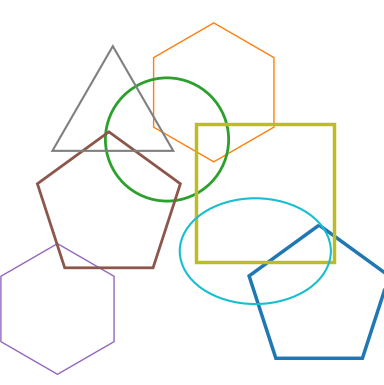[{"shape": "pentagon", "thickness": 2.5, "radius": 0.96, "center": [0.829, 0.224]}, {"shape": "hexagon", "thickness": 1, "radius": 0.9, "center": [0.555, 0.76]}, {"shape": "circle", "thickness": 2, "radius": 0.8, "center": [0.434, 0.638]}, {"shape": "hexagon", "thickness": 1, "radius": 0.85, "center": [0.149, 0.197]}, {"shape": "pentagon", "thickness": 2, "radius": 0.98, "center": [0.283, 0.462]}, {"shape": "triangle", "thickness": 1.5, "radius": 0.91, "center": [0.293, 0.699]}, {"shape": "square", "thickness": 2.5, "radius": 0.9, "center": [0.688, 0.498]}, {"shape": "oval", "thickness": 1.5, "radius": 0.98, "center": [0.663, 0.348]}]